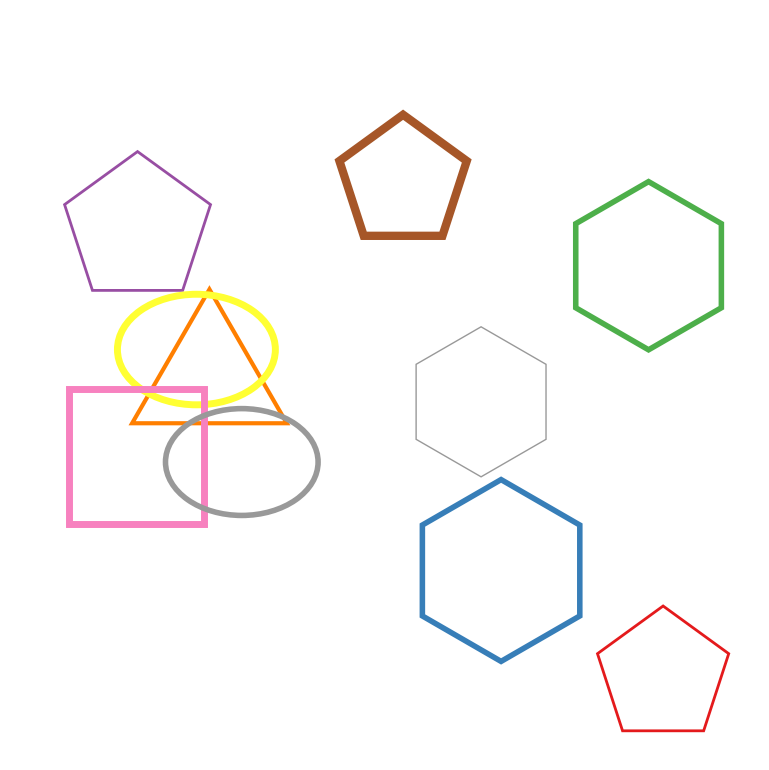[{"shape": "pentagon", "thickness": 1, "radius": 0.45, "center": [0.861, 0.123]}, {"shape": "hexagon", "thickness": 2, "radius": 0.59, "center": [0.651, 0.259]}, {"shape": "hexagon", "thickness": 2, "radius": 0.55, "center": [0.842, 0.655]}, {"shape": "pentagon", "thickness": 1, "radius": 0.5, "center": [0.179, 0.703]}, {"shape": "triangle", "thickness": 1.5, "radius": 0.58, "center": [0.272, 0.508]}, {"shape": "oval", "thickness": 2.5, "radius": 0.51, "center": [0.255, 0.546]}, {"shape": "pentagon", "thickness": 3, "radius": 0.43, "center": [0.523, 0.764]}, {"shape": "square", "thickness": 2.5, "radius": 0.44, "center": [0.177, 0.407]}, {"shape": "oval", "thickness": 2, "radius": 0.5, "center": [0.314, 0.4]}, {"shape": "hexagon", "thickness": 0.5, "radius": 0.49, "center": [0.625, 0.478]}]